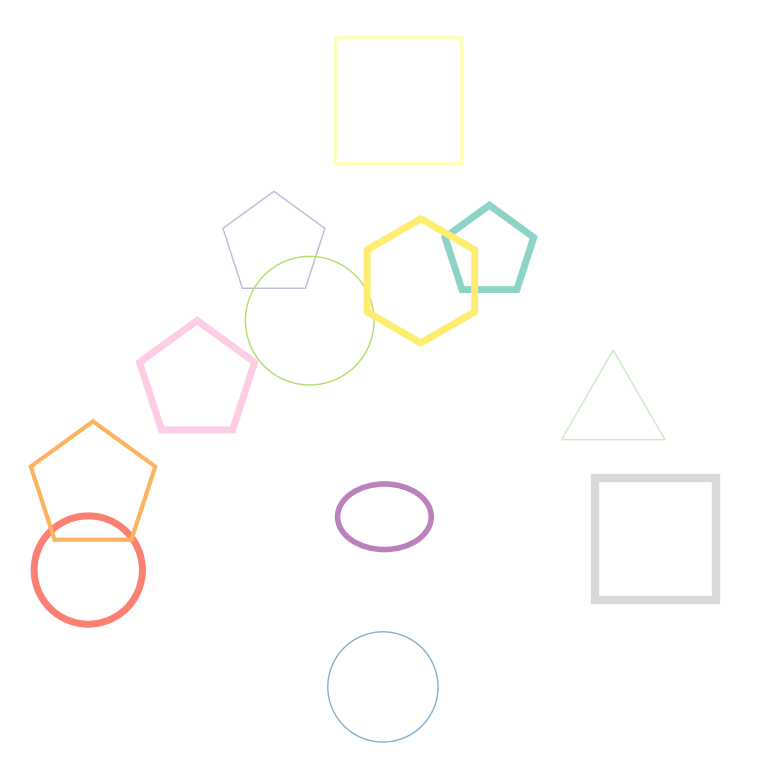[{"shape": "pentagon", "thickness": 2.5, "radius": 0.3, "center": [0.636, 0.673]}, {"shape": "square", "thickness": 1, "radius": 0.41, "center": [0.516, 0.87]}, {"shape": "pentagon", "thickness": 0.5, "radius": 0.35, "center": [0.356, 0.682]}, {"shape": "circle", "thickness": 2.5, "radius": 0.35, "center": [0.115, 0.26]}, {"shape": "circle", "thickness": 0.5, "radius": 0.36, "center": [0.497, 0.108]}, {"shape": "pentagon", "thickness": 1.5, "radius": 0.42, "center": [0.121, 0.368]}, {"shape": "circle", "thickness": 0.5, "radius": 0.42, "center": [0.402, 0.584]}, {"shape": "pentagon", "thickness": 2.5, "radius": 0.39, "center": [0.256, 0.505]}, {"shape": "square", "thickness": 3, "radius": 0.39, "center": [0.851, 0.3]}, {"shape": "oval", "thickness": 2, "radius": 0.3, "center": [0.499, 0.329]}, {"shape": "triangle", "thickness": 0.5, "radius": 0.39, "center": [0.796, 0.468]}, {"shape": "hexagon", "thickness": 2.5, "radius": 0.4, "center": [0.547, 0.635]}]